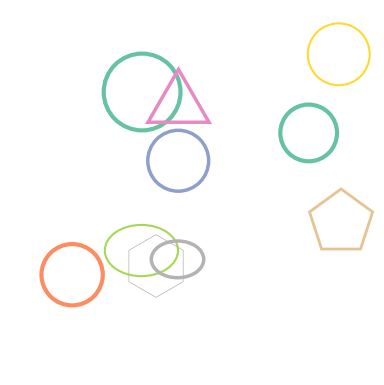[{"shape": "circle", "thickness": 3, "radius": 0.37, "center": [0.802, 0.655]}, {"shape": "circle", "thickness": 3, "radius": 0.5, "center": [0.369, 0.761]}, {"shape": "circle", "thickness": 3, "radius": 0.4, "center": [0.187, 0.286]}, {"shape": "circle", "thickness": 2.5, "radius": 0.4, "center": [0.463, 0.582]}, {"shape": "triangle", "thickness": 2.5, "radius": 0.46, "center": [0.464, 0.728]}, {"shape": "oval", "thickness": 1.5, "radius": 0.48, "center": [0.367, 0.349]}, {"shape": "circle", "thickness": 1.5, "radius": 0.4, "center": [0.88, 0.859]}, {"shape": "pentagon", "thickness": 2, "radius": 0.43, "center": [0.886, 0.423]}, {"shape": "oval", "thickness": 2.5, "radius": 0.34, "center": [0.461, 0.326]}, {"shape": "hexagon", "thickness": 0.5, "radius": 0.41, "center": [0.405, 0.309]}]